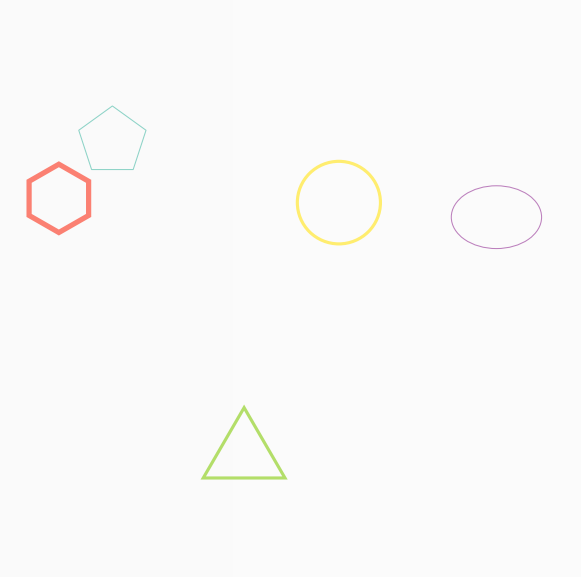[{"shape": "pentagon", "thickness": 0.5, "radius": 0.3, "center": [0.193, 0.755]}, {"shape": "hexagon", "thickness": 2.5, "radius": 0.3, "center": [0.101, 0.656]}, {"shape": "triangle", "thickness": 1.5, "radius": 0.41, "center": [0.42, 0.212]}, {"shape": "oval", "thickness": 0.5, "radius": 0.39, "center": [0.854, 0.623]}, {"shape": "circle", "thickness": 1.5, "radius": 0.36, "center": [0.583, 0.648]}]